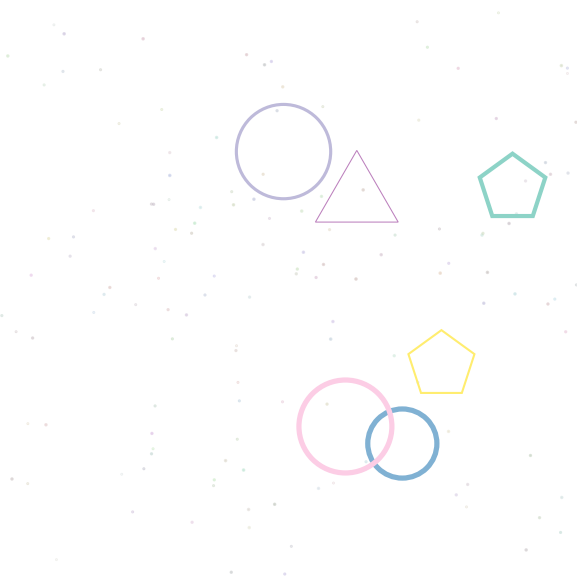[{"shape": "pentagon", "thickness": 2, "radius": 0.3, "center": [0.888, 0.673]}, {"shape": "circle", "thickness": 1.5, "radius": 0.41, "center": [0.491, 0.737]}, {"shape": "circle", "thickness": 2.5, "radius": 0.3, "center": [0.697, 0.231]}, {"shape": "circle", "thickness": 2.5, "radius": 0.4, "center": [0.598, 0.261]}, {"shape": "triangle", "thickness": 0.5, "radius": 0.41, "center": [0.618, 0.656]}, {"shape": "pentagon", "thickness": 1, "radius": 0.3, "center": [0.764, 0.367]}]